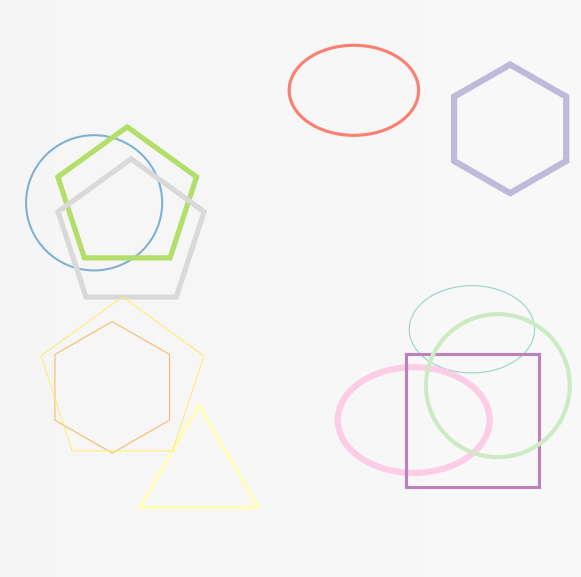[{"shape": "oval", "thickness": 0.5, "radius": 0.54, "center": [0.812, 0.429]}, {"shape": "triangle", "thickness": 1.5, "radius": 0.59, "center": [0.342, 0.179]}, {"shape": "hexagon", "thickness": 3, "radius": 0.56, "center": [0.878, 0.776]}, {"shape": "oval", "thickness": 1.5, "radius": 0.56, "center": [0.609, 0.843]}, {"shape": "circle", "thickness": 1, "radius": 0.59, "center": [0.162, 0.648]}, {"shape": "hexagon", "thickness": 0.5, "radius": 0.57, "center": [0.193, 0.328]}, {"shape": "pentagon", "thickness": 2.5, "radius": 0.63, "center": [0.219, 0.654]}, {"shape": "oval", "thickness": 3, "radius": 0.65, "center": [0.712, 0.272]}, {"shape": "pentagon", "thickness": 2.5, "radius": 0.66, "center": [0.226, 0.592]}, {"shape": "square", "thickness": 1.5, "radius": 0.57, "center": [0.813, 0.271]}, {"shape": "circle", "thickness": 2, "radius": 0.62, "center": [0.857, 0.331]}, {"shape": "pentagon", "thickness": 0.5, "radius": 0.74, "center": [0.211, 0.338]}]